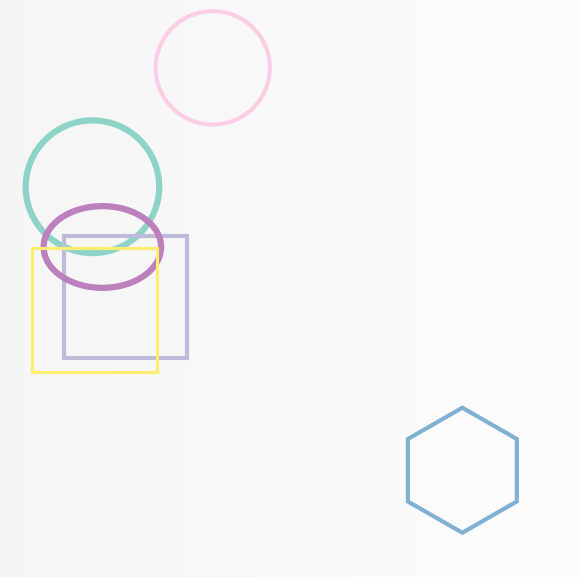[{"shape": "circle", "thickness": 3, "radius": 0.57, "center": [0.159, 0.676]}, {"shape": "square", "thickness": 2, "radius": 0.53, "center": [0.215, 0.485]}, {"shape": "hexagon", "thickness": 2, "radius": 0.54, "center": [0.795, 0.185]}, {"shape": "circle", "thickness": 2, "radius": 0.49, "center": [0.366, 0.882]}, {"shape": "oval", "thickness": 3, "radius": 0.51, "center": [0.176, 0.571]}, {"shape": "square", "thickness": 1.5, "radius": 0.54, "center": [0.162, 0.462]}]